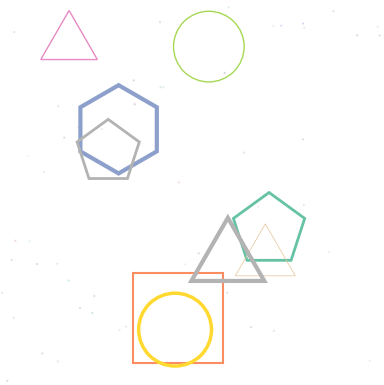[{"shape": "pentagon", "thickness": 2, "radius": 0.49, "center": [0.699, 0.403]}, {"shape": "square", "thickness": 1.5, "radius": 0.59, "center": [0.462, 0.174]}, {"shape": "hexagon", "thickness": 3, "radius": 0.57, "center": [0.308, 0.664]}, {"shape": "triangle", "thickness": 1, "radius": 0.42, "center": [0.179, 0.888]}, {"shape": "circle", "thickness": 1, "radius": 0.46, "center": [0.542, 0.879]}, {"shape": "circle", "thickness": 2.5, "radius": 0.47, "center": [0.455, 0.144]}, {"shape": "triangle", "thickness": 0.5, "radius": 0.45, "center": [0.689, 0.329]}, {"shape": "triangle", "thickness": 3, "radius": 0.55, "center": [0.592, 0.325]}, {"shape": "pentagon", "thickness": 2, "radius": 0.42, "center": [0.281, 0.605]}]